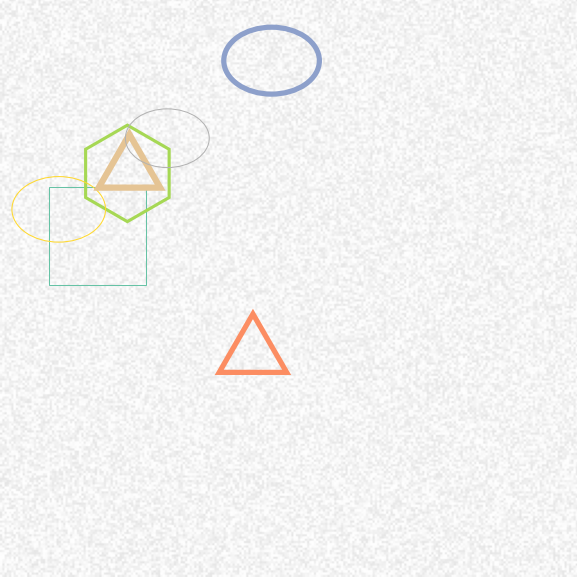[{"shape": "square", "thickness": 0.5, "radius": 0.42, "center": [0.169, 0.591]}, {"shape": "triangle", "thickness": 2.5, "radius": 0.34, "center": [0.438, 0.388]}, {"shape": "oval", "thickness": 2.5, "radius": 0.41, "center": [0.47, 0.894]}, {"shape": "hexagon", "thickness": 1.5, "radius": 0.42, "center": [0.221, 0.699]}, {"shape": "oval", "thickness": 0.5, "radius": 0.41, "center": [0.102, 0.637]}, {"shape": "triangle", "thickness": 3, "radius": 0.31, "center": [0.224, 0.705]}, {"shape": "oval", "thickness": 0.5, "radius": 0.36, "center": [0.29, 0.76]}]